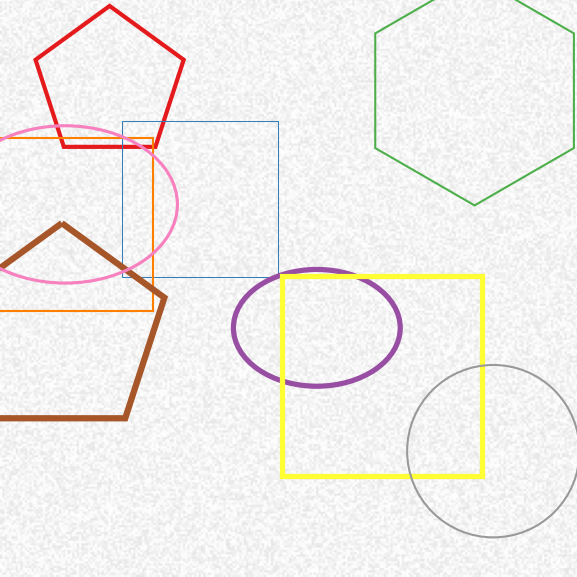[{"shape": "pentagon", "thickness": 2, "radius": 0.67, "center": [0.19, 0.854]}, {"shape": "square", "thickness": 0.5, "radius": 0.68, "center": [0.347, 0.654]}, {"shape": "hexagon", "thickness": 1, "radius": 0.99, "center": [0.822, 0.842]}, {"shape": "oval", "thickness": 2.5, "radius": 0.72, "center": [0.549, 0.431]}, {"shape": "square", "thickness": 1, "radius": 0.75, "center": [0.115, 0.61]}, {"shape": "square", "thickness": 2.5, "radius": 0.87, "center": [0.661, 0.348]}, {"shape": "pentagon", "thickness": 3, "radius": 0.93, "center": [0.107, 0.426]}, {"shape": "oval", "thickness": 1.5, "radius": 0.97, "center": [0.113, 0.645]}, {"shape": "circle", "thickness": 1, "radius": 0.75, "center": [0.854, 0.218]}]